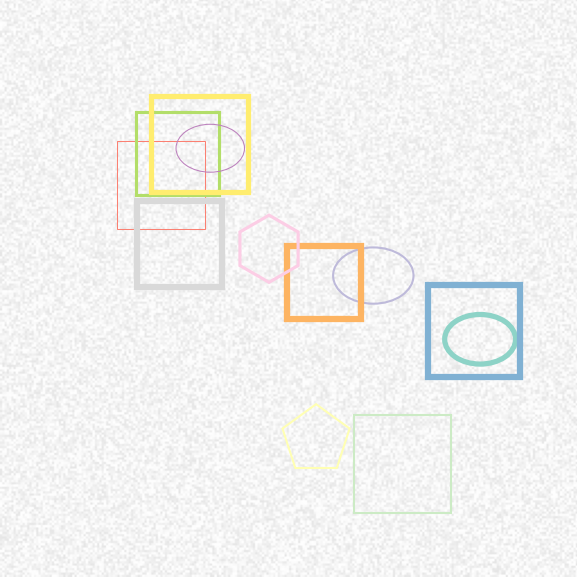[{"shape": "oval", "thickness": 2.5, "radius": 0.31, "center": [0.831, 0.412]}, {"shape": "pentagon", "thickness": 1, "radius": 0.31, "center": [0.547, 0.238]}, {"shape": "oval", "thickness": 1, "radius": 0.35, "center": [0.646, 0.522]}, {"shape": "square", "thickness": 0.5, "radius": 0.38, "center": [0.279, 0.679]}, {"shape": "square", "thickness": 3, "radius": 0.4, "center": [0.82, 0.426]}, {"shape": "square", "thickness": 3, "radius": 0.32, "center": [0.561, 0.51]}, {"shape": "square", "thickness": 1.5, "radius": 0.36, "center": [0.308, 0.733]}, {"shape": "hexagon", "thickness": 1.5, "radius": 0.29, "center": [0.466, 0.568]}, {"shape": "square", "thickness": 3, "radius": 0.37, "center": [0.311, 0.577]}, {"shape": "oval", "thickness": 0.5, "radius": 0.3, "center": [0.364, 0.742]}, {"shape": "square", "thickness": 1, "radius": 0.42, "center": [0.697, 0.195]}, {"shape": "square", "thickness": 2.5, "radius": 0.42, "center": [0.345, 0.75]}]